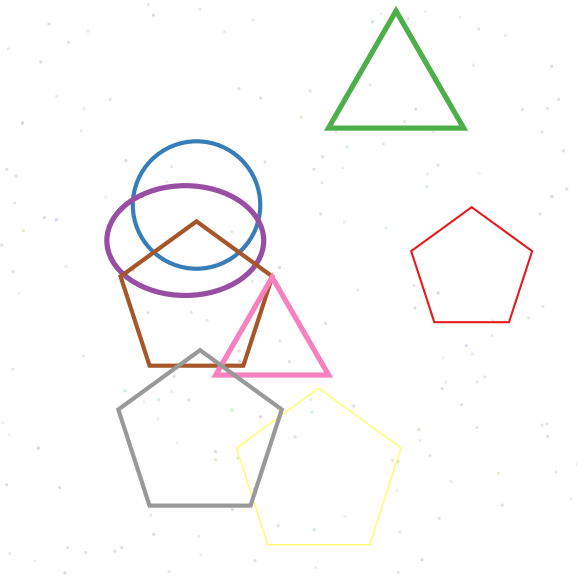[{"shape": "pentagon", "thickness": 1, "radius": 0.55, "center": [0.817, 0.53]}, {"shape": "circle", "thickness": 2, "radius": 0.55, "center": [0.34, 0.644]}, {"shape": "triangle", "thickness": 2.5, "radius": 0.68, "center": [0.686, 0.845]}, {"shape": "oval", "thickness": 2.5, "radius": 0.68, "center": [0.321, 0.583]}, {"shape": "pentagon", "thickness": 0.5, "radius": 0.75, "center": [0.552, 0.177]}, {"shape": "pentagon", "thickness": 2, "radius": 0.69, "center": [0.34, 0.478]}, {"shape": "triangle", "thickness": 2.5, "radius": 0.56, "center": [0.471, 0.406]}, {"shape": "pentagon", "thickness": 2, "radius": 0.74, "center": [0.346, 0.244]}]